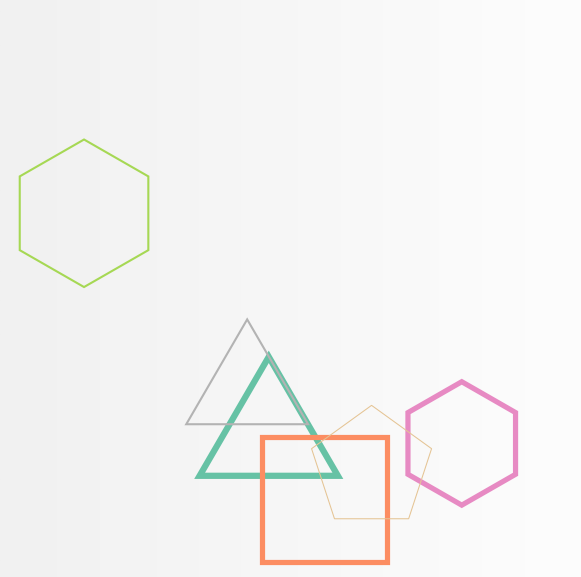[{"shape": "triangle", "thickness": 3, "radius": 0.69, "center": [0.462, 0.244]}, {"shape": "square", "thickness": 2.5, "radius": 0.54, "center": [0.559, 0.135]}, {"shape": "hexagon", "thickness": 2.5, "radius": 0.53, "center": [0.794, 0.231]}, {"shape": "hexagon", "thickness": 1, "radius": 0.64, "center": [0.145, 0.63]}, {"shape": "pentagon", "thickness": 0.5, "radius": 0.54, "center": [0.639, 0.189]}, {"shape": "triangle", "thickness": 1, "radius": 0.61, "center": [0.425, 0.325]}]